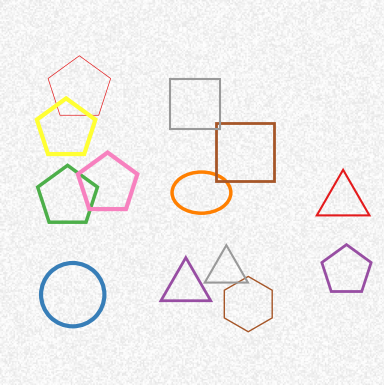[{"shape": "triangle", "thickness": 1.5, "radius": 0.39, "center": [0.891, 0.48]}, {"shape": "pentagon", "thickness": 0.5, "radius": 0.43, "center": [0.206, 0.77]}, {"shape": "circle", "thickness": 3, "radius": 0.41, "center": [0.189, 0.235]}, {"shape": "pentagon", "thickness": 2.5, "radius": 0.41, "center": [0.175, 0.489]}, {"shape": "pentagon", "thickness": 2, "radius": 0.34, "center": [0.9, 0.297]}, {"shape": "triangle", "thickness": 2, "radius": 0.37, "center": [0.483, 0.256]}, {"shape": "oval", "thickness": 2.5, "radius": 0.38, "center": [0.523, 0.5]}, {"shape": "pentagon", "thickness": 3, "radius": 0.4, "center": [0.172, 0.665]}, {"shape": "hexagon", "thickness": 1, "radius": 0.36, "center": [0.645, 0.21]}, {"shape": "square", "thickness": 2, "radius": 0.38, "center": [0.635, 0.606]}, {"shape": "pentagon", "thickness": 3, "radius": 0.41, "center": [0.28, 0.523]}, {"shape": "triangle", "thickness": 1.5, "radius": 0.32, "center": [0.588, 0.298]}, {"shape": "square", "thickness": 1.5, "radius": 0.32, "center": [0.507, 0.729]}]